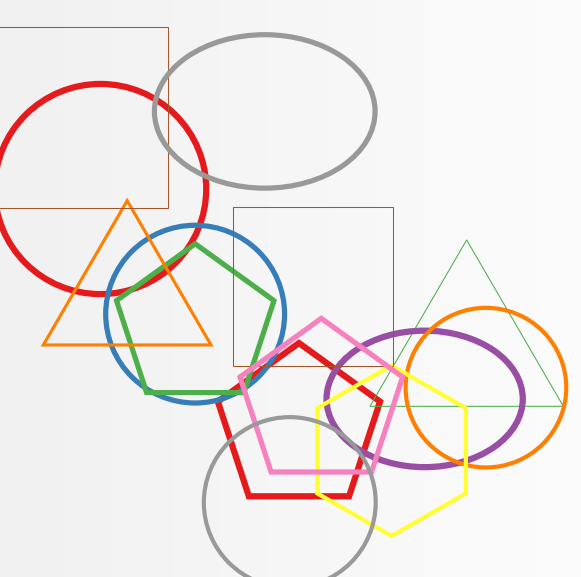[{"shape": "circle", "thickness": 3, "radius": 0.91, "center": [0.173, 0.672]}, {"shape": "pentagon", "thickness": 3, "radius": 0.73, "center": [0.514, 0.258]}, {"shape": "circle", "thickness": 2.5, "radius": 0.77, "center": [0.336, 0.455]}, {"shape": "triangle", "thickness": 0.5, "radius": 0.96, "center": [0.803, 0.392]}, {"shape": "pentagon", "thickness": 2.5, "radius": 0.71, "center": [0.336, 0.435]}, {"shape": "oval", "thickness": 3, "radius": 0.84, "center": [0.731, 0.308]}, {"shape": "circle", "thickness": 2, "radius": 0.69, "center": [0.836, 0.328]}, {"shape": "triangle", "thickness": 1.5, "radius": 0.83, "center": [0.219, 0.485]}, {"shape": "hexagon", "thickness": 2, "radius": 0.74, "center": [0.674, 0.219]}, {"shape": "square", "thickness": 0.5, "radius": 0.69, "center": [0.539, 0.503]}, {"shape": "square", "thickness": 0.5, "radius": 0.78, "center": [0.133, 0.796]}, {"shape": "pentagon", "thickness": 2.5, "radius": 0.74, "center": [0.553, 0.301]}, {"shape": "oval", "thickness": 2.5, "radius": 0.95, "center": [0.455, 0.806]}, {"shape": "circle", "thickness": 2, "radius": 0.74, "center": [0.499, 0.129]}]